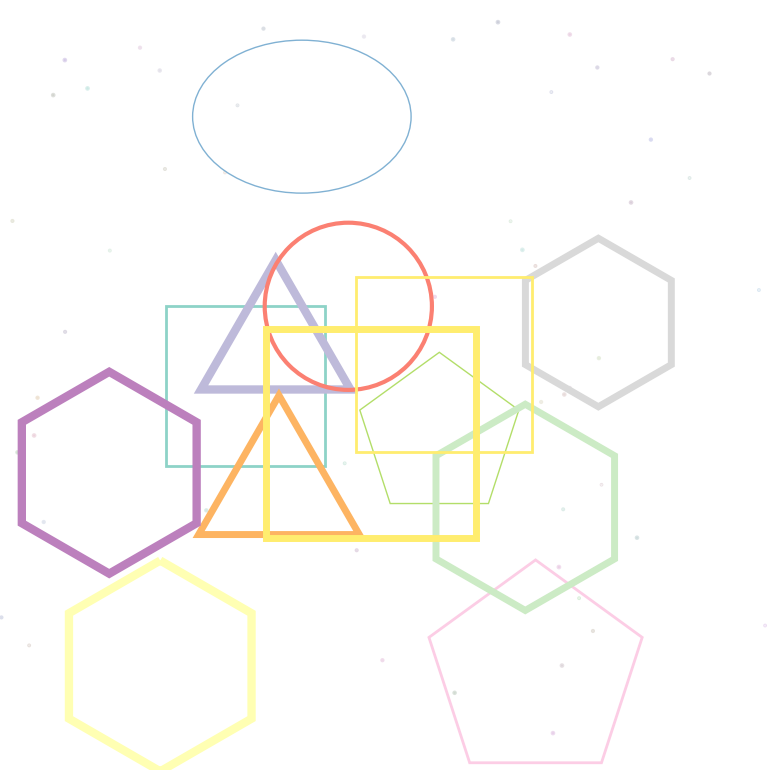[{"shape": "square", "thickness": 1, "radius": 0.52, "center": [0.319, 0.499]}, {"shape": "hexagon", "thickness": 3, "radius": 0.68, "center": [0.208, 0.135]}, {"shape": "triangle", "thickness": 3, "radius": 0.56, "center": [0.358, 0.55]}, {"shape": "circle", "thickness": 1.5, "radius": 0.54, "center": [0.452, 0.602]}, {"shape": "oval", "thickness": 0.5, "radius": 0.71, "center": [0.392, 0.848]}, {"shape": "triangle", "thickness": 2.5, "radius": 0.6, "center": [0.362, 0.366]}, {"shape": "pentagon", "thickness": 0.5, "radius": 0.54, "center": [0.571, 0.434]}, {"shape": "pentagon", "thickness": 1, "radius": 0.73, "center": [0.696, 0.127]}, {"shape": "hexagon", "thickness": 2.5, "radius": 0.55, "center": [0.777, 0.581]}, {"shape": "hexagon", "thickness": 3, "radius": 0.66, "center": [0.142, 0.386]}, {"shape": "hexagon", "thickness": 2.5, "radius": 0.67, "center": [0.682, 0.341]}, {"shape": "square", "thickness": 1, "radius": 0.57, "center": [0.577, 0.526]}, {"shape": "square", "thickness": 2.5, "radius": 0.68, "center": [0.482, 0.437]}]